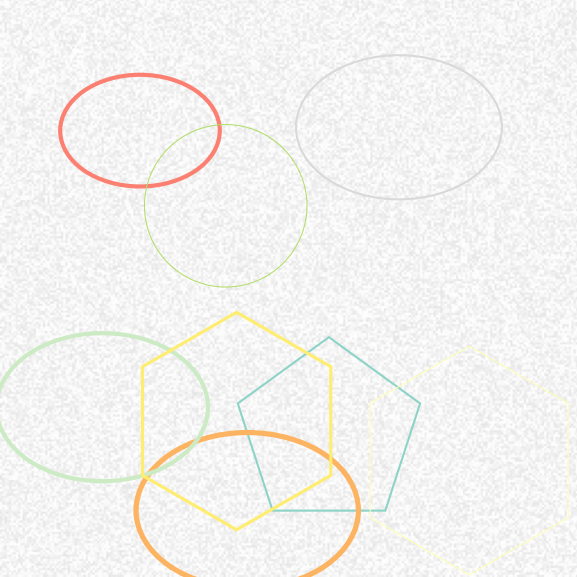[{"shape": "pentagon", "thickness": 1, "radius": 0.83, "center": [0.57, 0.249]}, {"shape": "hexagon", "thickness": 0.5, "radius": 0.99, "center": [0.812, 0.202]}, {"shape": "oval", "thickness": 2, "radius": 0.69, "center": [0.242, 0.773]}, {"shape": "oval", "thickness": 2.5, "radius": 0.96, "center": [0.428, 0.115]}, {"shape": "circle", "thickness": 0.5, "radius": 0.7, "center": [0.391, 0.643]}, {"shape": "oval", "thickness": 1, "radius": 0.89, "center": [0.691, 0.779]}, {"shape": "oval", "thickness": 2, "radius": 0.92, "center": [0.177, 0.294]}, {"shape": "hexagon", "thickness": 1.5, "radius": 0.94, "center": [0.41, 0.27]}]